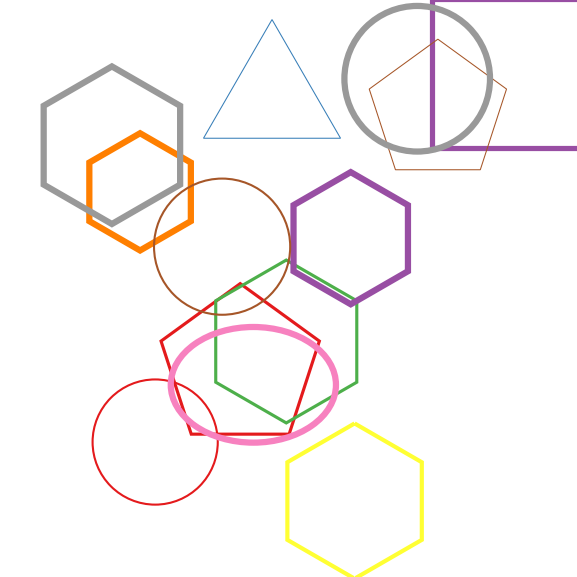[{"shape": "pentagon", "thickness": 1.5, "radius": 0.72, "center": [0.416, 0.364]}, {"shape": "circle", "thickness": 1, "radius": 0.54, "center": [0.269, 0.234]}, {"shape": "triangle", "thickness": 0.5, "radius": 0.69, "center": [0.471, 0.828]}, {"shape": "hexagon", "thickness": 1.5, "radius": 0.71, "center": [0.496, 0.408]}, {"shape": "square", "thickness": 2.5, "radius": 0.64, "center": [0.876, 0.872]}, {"shape": "hexagon", "thickness": 3, "radius": 0.57, "center": [0.607, 0.587]}, {"shape": "hexagon", "thickness": 3, "radius": 0.51, "center": [0.243, 0.667]}, {"shape": "hexagon", "thickness": 2, "radius": 0.67, "center": [0.614, 0.132]}, {"shape": "pentagon", "thickness": 0.5, "radius": 0.62, "center": [0.758, 0.806]}, {"shape": "circle", "thickness": 1, "radius": 0.59, "center": [0.385, 0.572]}, {"shape": "oval", "thickness": 3, "radius": 0.72, "center": [0.439, 0.333]}, {"shape": "circle", "thickness": 3, "radius": 0.63, "center": [0.722, 0.863]}, {"shape": "hexagon", "thickness": 3, "radius": 0.68, "center": [0.194, 0.748]}]